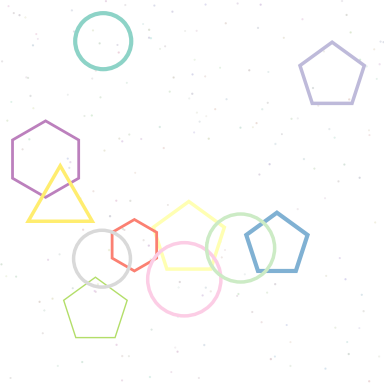[{"shape": "circle", "thickness": 3, "radius": 0.36, "center": [0.268, 0.893]}, {"shape": "pentagon", "thickness": 2.5, "radius": 0.49, "center": [0.49, 0.38]}, {"shape": "pentagon", "thickness": 2.5, "radius": 0.44, "center": [0.863, 0.803]}, {"shape": "hexagon", "thickness": 2, "radius": 0.33, "center": [0.349, 0.363]}, {"shape": "pentagon", "thickness": 3, "radius": 0.42, "center": [0.719, 0.364]}, {"shape": "pentagon", "thickness": 1, "radius": 0.43, "center": [0.248, 0.193]}, {"shape": "circle", "thickness": 2.5, "radius": 0.48, "center": [0.479, 0.275]}, {"shape": "circle", "thickness": 2.5, "radius": 0.37, "center": [0.265, 0.328]}, {"shape": "hexagon", "thickness": 2, "radius": 0.5, "center": [0.118, 0.587]}, {"shape": "circle", "thickness": 2.5, "radius": 0.44, "center": [0.625, 0.356]}, {"shape": "triangle", "thickness": 2.5, "radius": 0.48, "center": [0.156, 0.473]}]